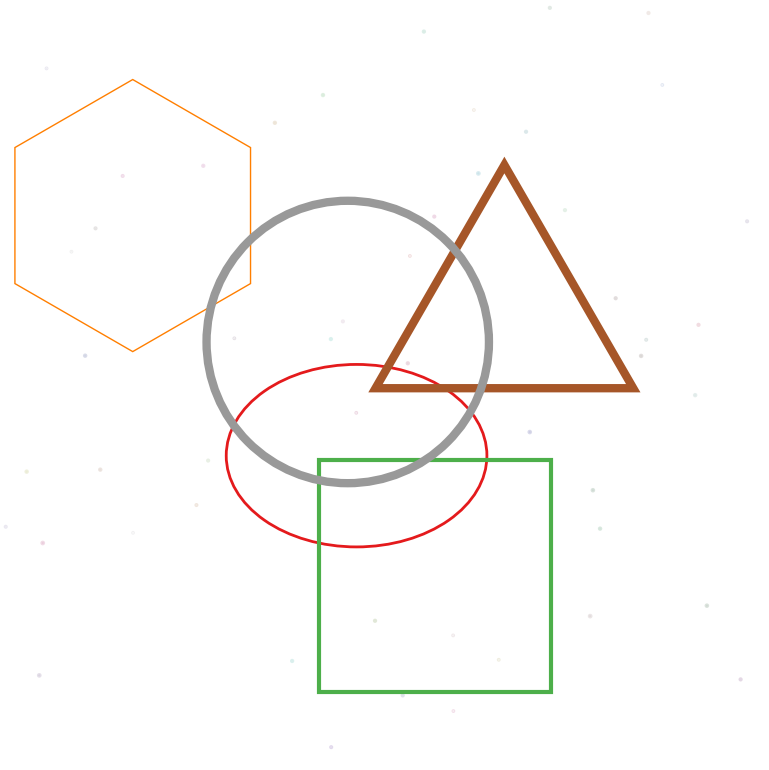[{"shape": "oval", "thickness": 1, "radius": 0.85, "center": [0.463, 0.408]}, {"shape": "square", "thickness": 1.5, "radius": 0.75, "center": [0.565, 0.252]}, {"shape": "hexagon", "thickness": 0.5, "radius": 0.88, "center": [0.172, 0.72]}, {"shape": "triangle", "thickness": 3, "radius": 0.97, "center": [0.655, 0.592]}, {"shape": "circle", "thickness": 3, "radius": 0.92, "center": [0.452, 0.556]}]